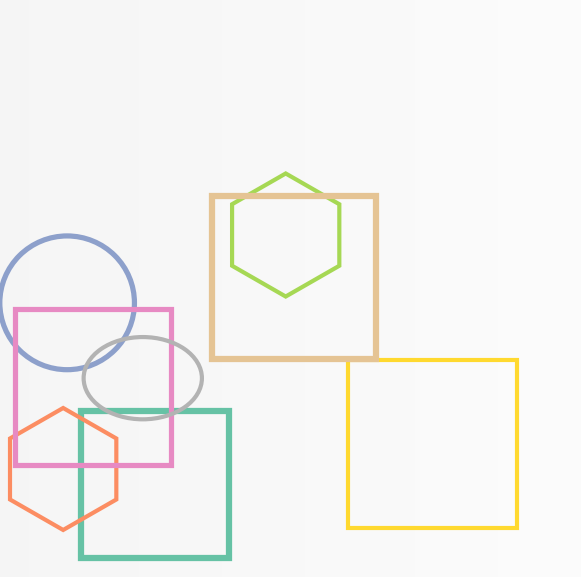[{"shape": "square", "thickness": 3, "radius": 0.64, "center": [0.266, 0.161]}, {"shape": "hexagon", "thickness": 2, "radius": 0.53, "center": [0.109, 0.187]}, {"shape": "circle", "thickness": 2.5, "radius": 0.58, "center": [0.115, 0.475]}, {"shape": "square", "thickness": 2.5, "radius": 0.67, "center": [0.16, 0.329]}, {"shape": "hexagon", "thickness": 2, "radius": 0.53, "center": [0.492, 0.592]}, {"shape": "square", "thickness": 2, "radius": 0.73, "center": [0.744, 0.23]}, {"shape": "square", "thickness": 3, "radius": 0.71, "center": [0.506, 0.518]}, {"shape": "oval", "thickness": 2, "radius": 0.51, "center": [0.246, 0.344]}]